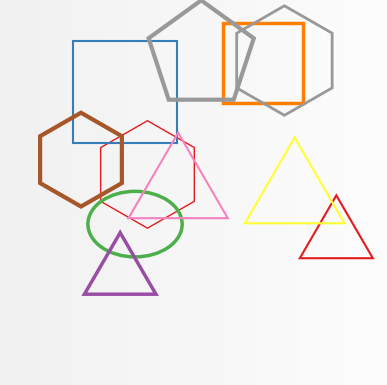[{"shape": "triangle", "thickness": 1.5, "radius": 0.54, "center": [0.868, 0.384]}, {"shape": "hexagon", "thickness": 1, "radius": 0.7, "center": [0.381, 0.547]}, {"shape": "square", "thickness": 1.5, "radius": 0.67, "center": [0.322, 0.761]}, {"shape": "oval", "thickness": 2.5, "radius": 0.61, "center": [0.348, 0.418]}, {"shape": "triangle", "thickness": 2.5, "radius": 0.53, "center": [0.31, 0.289]}, {"shape": "square", "thickness": 2.5, "radius": 0.51, "center": [0.678, 0.836]}, {"shape": "triangle", "thickness": 1.5, "radius": 0.74, "center": [0.76, 0.494]}, {"shape": "hexagon", "thickness": 3, "radius": 0.61, "center": [0.209, 0.585]}, {"shape": "triangle", "thickness": 1.5, "radius": 0.74, "center": [0.46, 0.507]}, {"shape": "hexagon", "thickness": 2, "radius": 0.71, "center": [0.734, 0.843]}, {"shape": "pentagon", "thickness": 3, "radius": 0.71, "center": [0.519, 0.856]}]